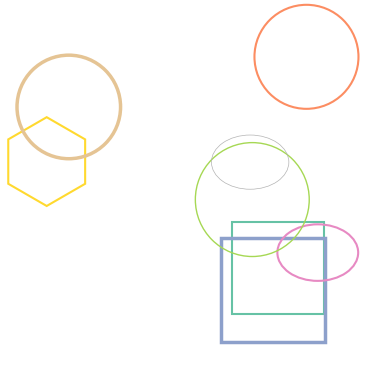[{"shape": "square", "thickness": 1.5, "radius": 0.6, "center": [0.723, 0.305]}, {"shape": "circle", "thickness": 1.5, "radius": 0.68, "center": [0.796, 0.852]}, {"shape": "square", "thickness": 2.5, "radius": 0.67, "center": [0.71, 0.246]}, {"shape": "oval", "thickness": 1.5, "radius": 0.52, "center": [0.825, 0.344]}, {"shape": "circle", "thickness": 1, "radius": 0.74, "center": [0.655, 0.482]}, {"shape": "hexagon", "thickness": 1.5, "radius": 0.58, "center": [0.121, 0.58]}, {"shape": "circle", "thickness": 2.5, "radius": 0.67, "center": [0.179, 0.722]}, {"shape": "oval", "thickness": 0.5, "radius": 0.5, "center": [0.65, 0.579]}]